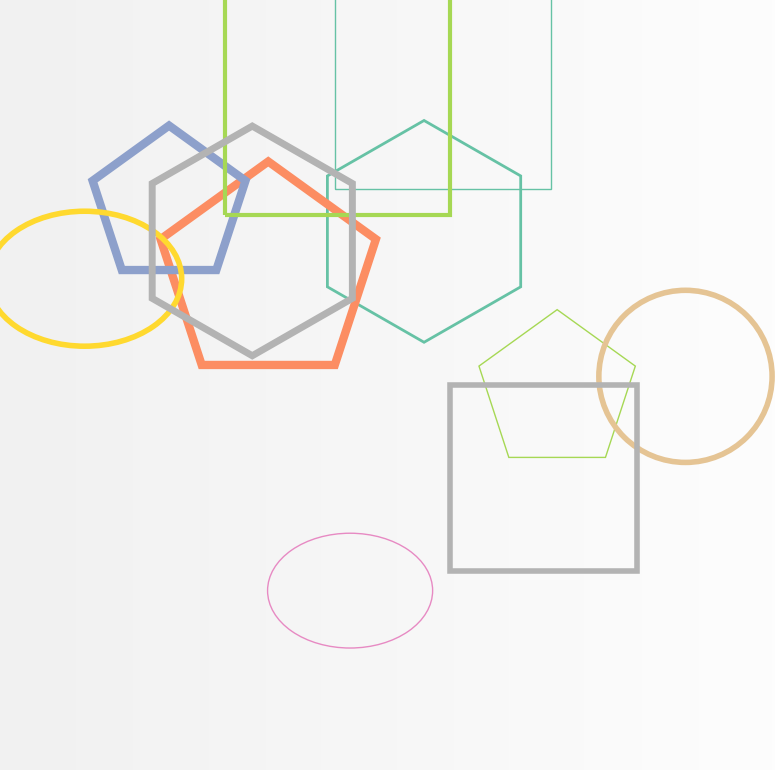[{"shape": "square", "thickness": 0.5, "radius": 0.7, "center": [0.572, 0.895]}, {"shape": "hexagon", "thickness": 1, "radius": 0.72, "center": [0.547, 0.7]}, {"shape": "pentagon", "thickness": 3, "radius": 0.73, "center": [0.346, 0.644]}, {"shape": "pentagon", "thickness": 3, "radius": 0.52, "center": [0.218, 0.733]}, {"shape": "oval", "thickness": 0.5, "radius": 0.53, "center": [0.452, 0.233]}, {"shape": "square", "thickness": 1.5, "radius": 0.73, "center": [0.435, 0.866]}, {"shape": "pentagon", "thickness": 0.5, "radius": 0.53, "center": [0.719, 0.492]}, {"shape": "oval", "thickness": 2, "radius": 0.63, "center": [0.109, 0.638]}, {"shape": "circle", "thickness": 2, "radius": 0.56, "center": [0.884, 0.511]}, {"shape": "hexagon", "thickness": 2.5, "radius": 0.75, "center": [0.326, 0.687]}, {"shape": "square", "thickness": 2, "radius": 0.61, "center": [0.702, 0.379]}]